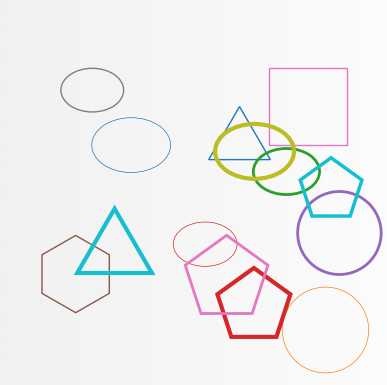[{"shape": "triangle", "thickness": 1, "radius": 0.46, "center": [0.618, 0.631]}, {"shape": "oval", "thickness": 0.5, "radius": 0.51, "center": [0.339, 0.623]}, {"shape": "circle", "thickness": 0.5, "radius": 0.56, "center": [0.84, 0.143]}, {"shape": "oval", "thickness": 2, "radius": 0.43, "center": [0.739, 0.554]}, {"shape": "oval", "thickness": 0.5, "radius": 0.41, "center": [0.529, 0.366]}, {"shape": "pentagon", "thickness": 3, "radius": 0.49, "center": [0.655, 0.205]}, {"shape": "circle", "thickness": 2, "radius": 0.54, "center": [0.876, 0.395]}, {"shape": "hexagon", "thickness": 1, "radius": 0.5, "center": [0.195, 0.288]}, {"shape": "square", "thickness": 1, "radius": 0.5, "center": [0.796, 0.724]}, {"shape": "pentagon", "thickness": 2, "radius": 0.56, "center": [0.585, 0.276]}, {"shape": "oval", "thickness": 1, "radius": 0.4, "center": [0.238, 0.766]}, {"shape": "oval", "thickness": 3, "radius": 0.51, "center": [0.657, 0.607]}, {"shape": "pentagon", "thickness": 2.5, "radius": 0.42, "center": [0.854, 0.507]}, {"shape": "triangle", "thickness": 3, "radius": 0.56, "center": [0.296, 0.347]}]